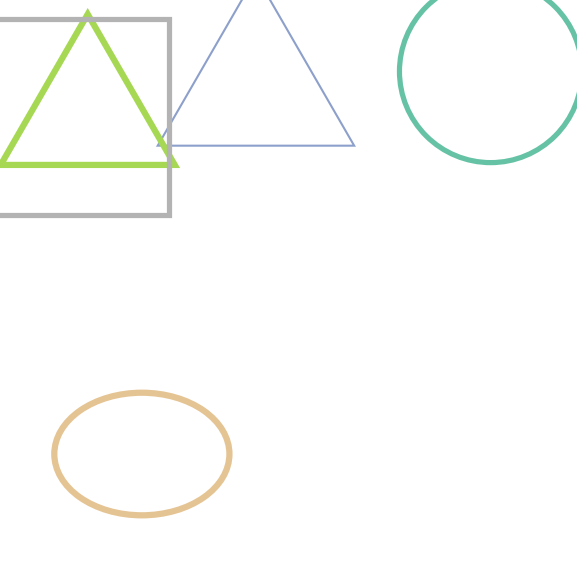[{"shape": "circle", "thickness": 2.5, "radius": 0.79, "center": [0.85, 0.875]}, {"shape": "triangle", "thickness": 1, "radius": 0.98, "center": [0.443, 0.845]}, {"shape": "triangle", "thickness": 3, "radius": 0.87, "center": [0.152, 0.801]}, {"shape": "oval", "thickness": 3, "radius": 0.76, "center": [0.246, 0.213]}, {"shape": "square", "thickness": 2.5, "radius": 0.85, "center": [0.122, 0.797]}]